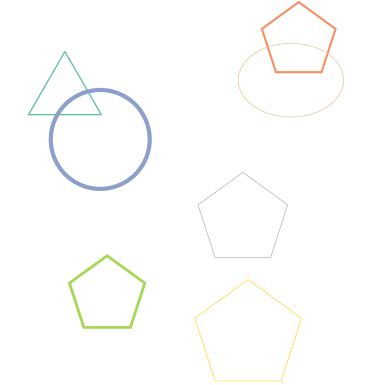[{"shape": "triangle", "thickness": 1, "radius": 0.55, "center": [0.169, 0.757]}, {"shape": "pentagon", "thickness": 1.5, "radius": 0.5, "center": [0.776, 0.894]}, {"shape": "circle", "thickness": 3, "radius": 0.64, "center": [0.26, 0.638]}, {"shape": "pentagon", "thickness": 2, "radius": 0.51, "center": [0.278, 0.233]}, {"shape": "pentagon", "thickness": 0.5, "radius": 0.73, "center": [0.645, 0.128]}, {"shape": "oval", "thickness": 0.5, "radius": 0.68, "center": [0.756, 0.792]}, {"shape": "pentagon", "thickness": 0.5, "radius": 0.61, "center": [0.631, 0.43]}]